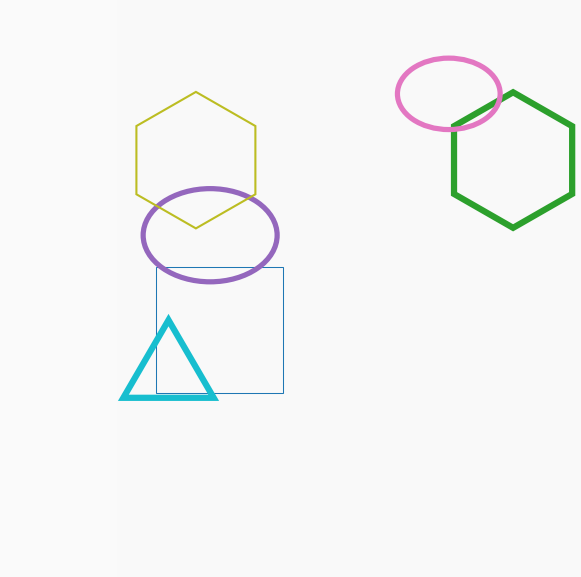[{"shape": "square", "thickness": 0.5, "radius": 0.55, "center": [0.378, 0.427]}, {"shape": "hexagon", "thickness": 3, "radius": 0.59, "center": [0.883, 0.722]}, {"shape": "oval", "thickness": 2.5, "radius": 0.58, "center": [0.362, 0.592]}, {"shape": "oval", "thickness": 2.5, "radius": 0.44, "center": [0.772, 0.837]}, {"shape": "hexagon", "thickness": 1, "radius": 0.59, "center": [0.337, 0.722]}, {"shape": "triangle", "thickness": 3, "radius": 0.45, "center": [0.29, 0.355]}]